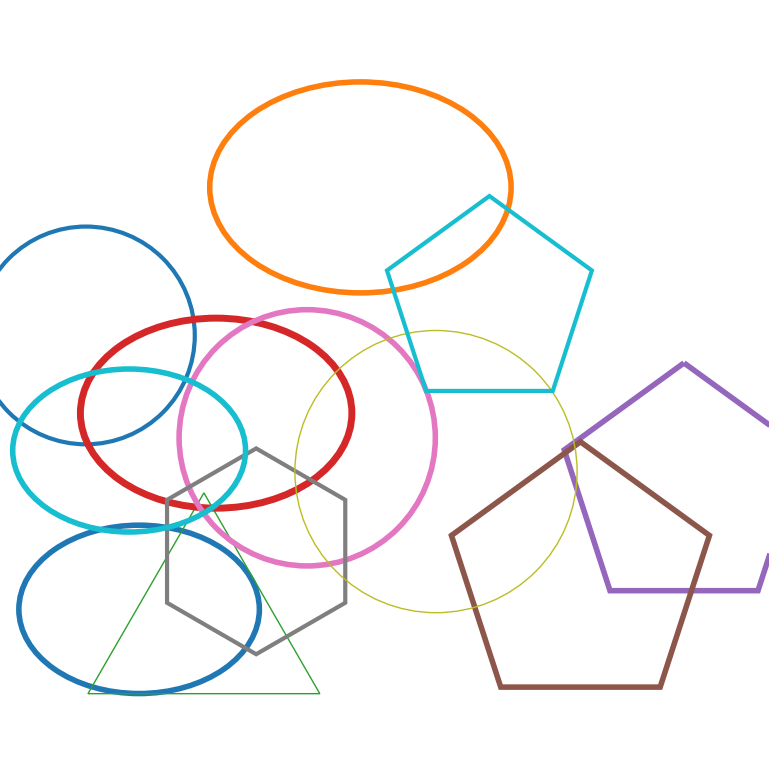[{"shape": "oval", "thickness": 2, "radius": 0.78, "center": [0.181, 0.209]}, {"shape": "circle", "thickness": 1.5, "radius": 0.71, "center": [0.112, 0.564]}, {"shape": "oval", "thickness": 2, "radius": 0.98, "center": [0.468, 0.757]}, {"shape": "triangle", "thickness": 0.5, "radius": 0.87, "center": [0.265, 0.186]}, {"shape": "oval", "thickness": 2.5, "radius": 0.88, "center": [0.281, 0.463]}, {"shape": "pentagon", "thickness": 2, "radius": 0.82, "center": [0.888, 0.365]}, {"shape": "pentagon", "thickness": 2, "radius": 0.88, "center": [0.754, 0.25]}, {"shape": "circle", "thickness": 2, "radius": 0.83, "center": [0.399, 0.431]}, {"shape": "hexagon", "thickness": 1.5, "radius": 0.67, "center": [0.333, 0.284]}, {"shape": "circle", "thickness": 0.5, "radius": 0.92, "center": [0.566, 0.388]}, {"shape": "pentagon", "thickness": 1.5, "radius": 0.7, "center": [0.636, 0.606]}, {"shape": "oval", "thickness": 2, "radius": 0.76, "center": [0.168, 0.415]}]